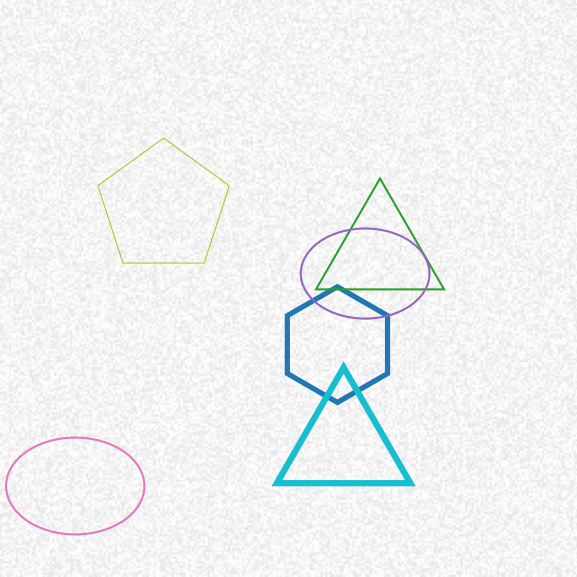[{"shape": "hexagon", "thickness": 2.5, "radius": 0.5, "center": [0.584, 0.402]}, {"shape": "triangle", "thickness": 1, "radius": 0.64, "center": [0.658, 0.562]}, {"shape": "oval", "thickness": 1, "radius": 0.56, "center": [0.632, 0.525]}, {"shape": "oval", "thickness": 1, "radius": 0.6, "center": [0.13, 0.158]}, {"shape": "pentagon", "thickness": 0.5, "radius": 0.6, "center": [0.283, 0.64]}, {"shape": "triangle", "thickness": 3, "radius": 0.67, "center": [0.595, 0.229]}]